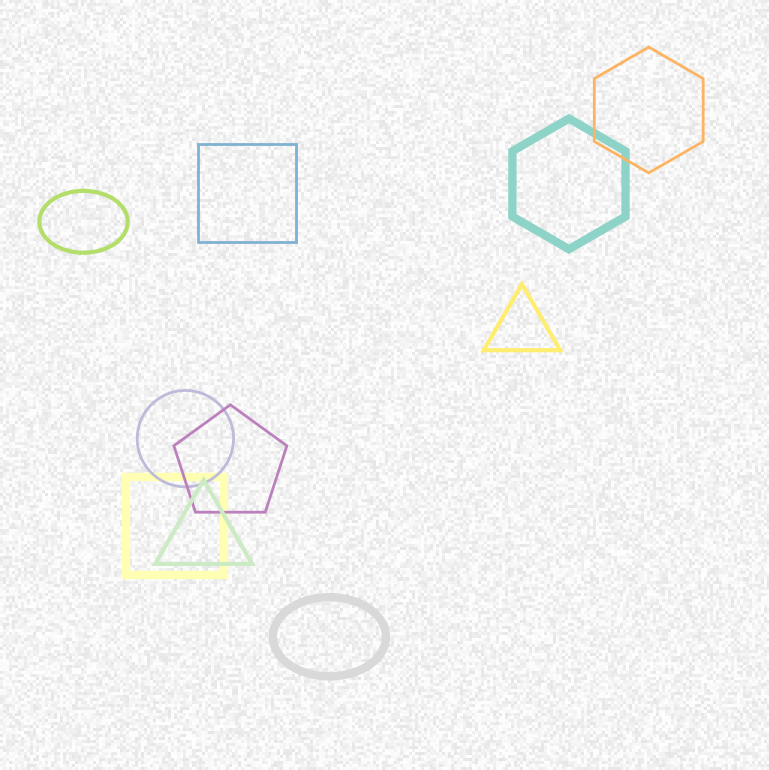[{"shape": "hexagon", "thickness": 3, "radius": 0.42, "center": [0.739, 0.761]}, {"shape": "square", "thickness": 3, "radius": 0.32, "center": [0.227, 0.317]}, {"shape": "circle", "thickness": 1, "radius": 0.31, "center": [0.241, 0.43]}, {"shape": "square", "thickness": 1, "radius": 0.32, "center": [0.32, 0.749]}, {"shape": "hexagon", "thickness": 1, "radius": 0.41, "center": [0.843, 0.857]}, {"shape": "oval", "thickness": 1.5, "radius": 0.29, "center": [0.108, 0.712]}, {"shape": "oval", "thickness": 3, "radius": 0.37, "center": [0.428, 0.173]}, {"shape": "pentagon", "thickness": 1, "radius": 0.39, "center": [0.299, 0.397]}, {"shape": "triangle", "thickness": 1.5, "radius": 0.36, "center": [0.264, 0.304]}, {"shape": "triangle", "thickness": 1.5, "radius": 0.29, "center": [0.678, 0.574]}]